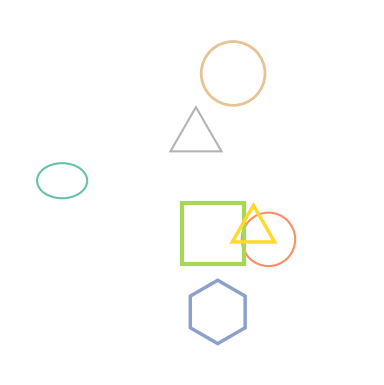[{"shape": "oval", "thickness": 1.5, "radius": 0.33, "center": [0.161, 0.531]}, {"shape": "circle", "thickness": 1.5, "radius": 0.35, "center": [0.697, 0.378]}, {"shape": "hexagon", "thickness": 2.5, "radius": 0.41, "center": [0.566, 0.19]}, {"shape": "square", "thickness": 3, "radius": 0.4, "center": [0.553, 0.393]}, {"shape": "triangle", "thickness": 2.5, "radius": 0.32, "center": [0.658, 0.403]}, {"shape": "circle", "thickness": 2, "radius": 0.41, "center": [0.605, 0.809]}, {"shape": "triangle", "thickness": 1.5, "radius": 0.38, "center": [0.509, 0.645]}]